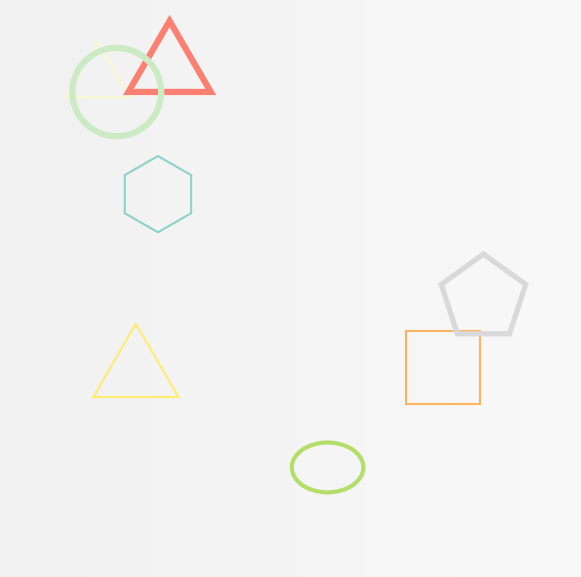[{"shape": "hexagon", "thickness": 1, "radius": 0.33, "center": [0.272, 0.663]}, {"shape": "triangle", "thickness": 0.5, "radius": 0.32, "center": [0.168, 0.863]}, {"shape": "triangle", "thickness": 3, "radius": 0.41, "center": [0.292, 0.881]}, {"shape": "square", "thickness": 1, "radius": 0.32, "center": [0.762, 0.363]}, {"shape": "oval", "thickness": 2, "radius": 0.31, "center": [0.564, 0.19]}, {"shape": "pentagon", "thickness": 2.5, "radius": 0.38, "center": [0.832, 0.483]}, {"shape": "circle", "thickness": 3, "radius": 0.38, "center": [0.201, 0.84]}, {"shape": "triangle", "thickness": 1, "radius": 0.42, "center": [0.234, 0.354]}]